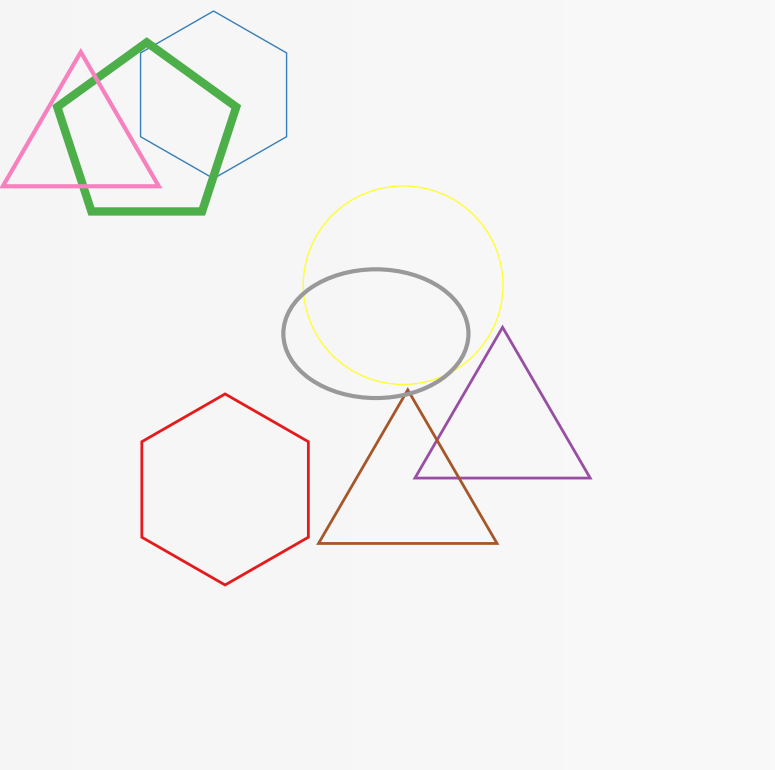[{"shape": "hexagon", "thickness": 1, "radius": 0.62, "center": [0.29, 0.364]}, {"shape": "hexagon", "thickness": 0.5, "radius": 0.54, "center": [0.276, 0.877]}, {"shape": "pentagon", "thickness": 3, "radius": 0.61, "center": [0.189, 0.824]}, {"shape": "triangle", "thickness": 1, "radius": 0.65, "center": [0.648, 0.444]}, {"shape": "circle", "thickness": 0.5, "radius": 0.64, "center": [0.52, 0.63]}, {"shape": "triangle", "thickness": 1, "radius": 0.66, "center": [0.526, 0.361]}, {"shape": "triangle", "thickness": 1.5, "radius": 0.58, "center": [0.104, 0.816]}, {"shape": "oval", "thickness": 1.5, "radius": 0.6, "center": [0.485, 0.567]}]